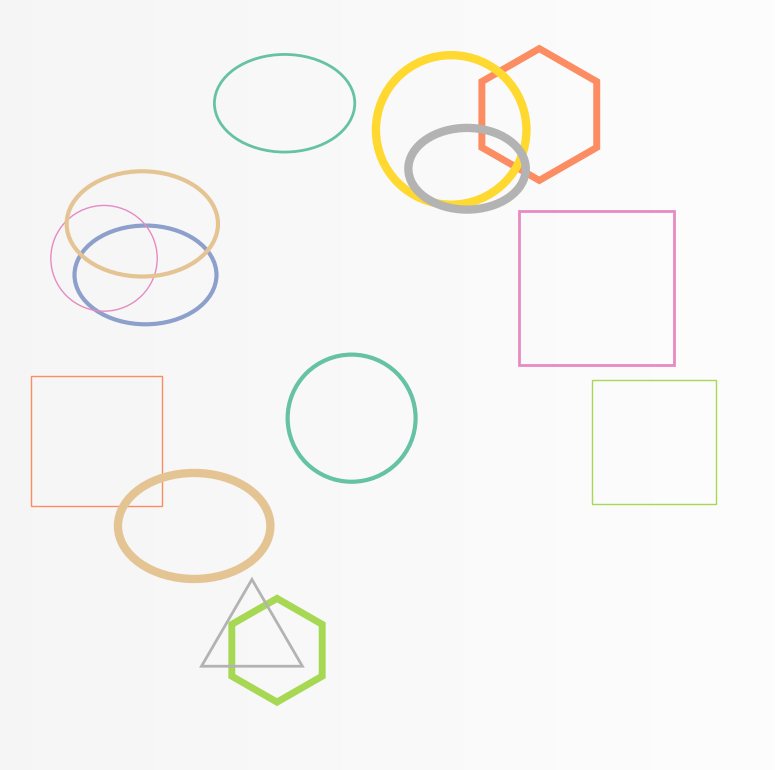[{"shape": "circle", "thickness": 1.5, "radius": 0.41, "center": [0.454, 0.457]}, {"shape": "oval", "thickness": 1, "radius": 0.45, "center": [0.367, 0.866]}, {"shape": "hexagon", "thickness": 2.5, "radius": 0.43, "center": [0.696, 0.851]}, {"shape": "square", "thickness": 0.5, "radius": 0.42, "center": [0.124, 0.427]}, {"shape": "oval", "thickness": 1.5, "radius": 0.46, "center": [0.188, 0.643]}, {"shape": "circle", "thickness": 0.5, "radius": 0.34, "center": [0.134, 0.665]}, {"shape": "square", "thickness": 1, "radius": 0.5, "center": [0.77, 0.626]}, {"shape": "square", "thickness": 0.5, "radius": 0.4, "center": [0.844, 0.426]}, {"shape": "hexagon", "thickness": 2.5, "radius": 0.34, "center": [0.357, 0.155]}, {"shape": "circle", "thickness": 3, "radius": 0.49, "center": [0.582, 0.831]}, {"shape": "oval", "thickness": 1.5, "radius": 0.49, "center": [0.184, 0.709]}, {"shape": "oval", "thickness": 3, "radius": 0.49, "center": [0.251, 0.317]}, {"shape": "triangle", "thickness": 1, "radius": 0.38, "center": [0.325, 0.172]}, {"shape": "oval", "thickness": 3, "radius": 0.38, "center": [0.603, 0.781]}]